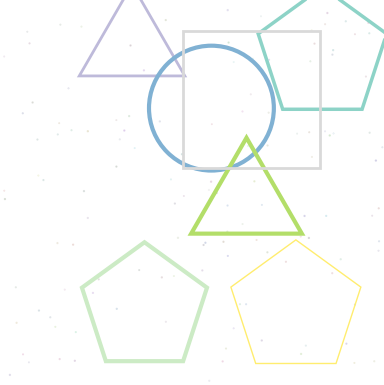[{"shape": "pentagon", "thickness": 2.5, "radius": 0.88, "center": [0.837, 0.858]}, {"shape": "triangle", "thickness": 2, "radius": 0.79, "center": [0.343, 0.882]}, {"shape": "circle", "thickness": 3, "radius": 0.81, "center": [0.549, 0.719]}, {"shape": "triangle", "thickness": 3, "radius": 0.83, "center": [0.64, 0.476]}, {"shape": "square", "thickness": 2, "radius": 0.89, "center": [0.653, 0.741]}, {"shape": "pentagon", "thickness": 3, "radius": 0.85, "center": [0.375, 0.2]}, {"shape": "pentagon", "thickness": 1, "radius": 0.89, "center": [0.768, 0.199]}]